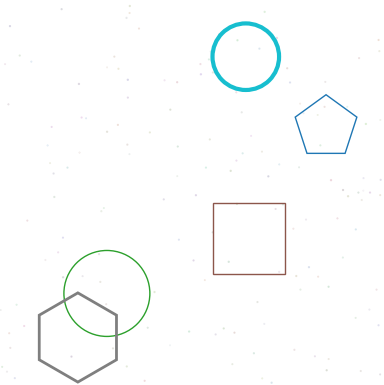[{"shape": "pentagon", "thickness": 1, "radius": 0.42, "center": [0.847, 0.67]}, {"shape": "circle", "thickness": 1, "radius": 0.56, "center": [0.278, 0.238]}, {"shape": "square", "thickness": 1, "radius": 0.46, "center": [0.647, 0.38]}, {"shape": "hexagon", "thickness": 2, "radius": 0.58, "center": [0.202, 0.123]}, {"shape": "circle", "thickness": 3, "radius": 0.43, "center": [0.638, 0.853]}]